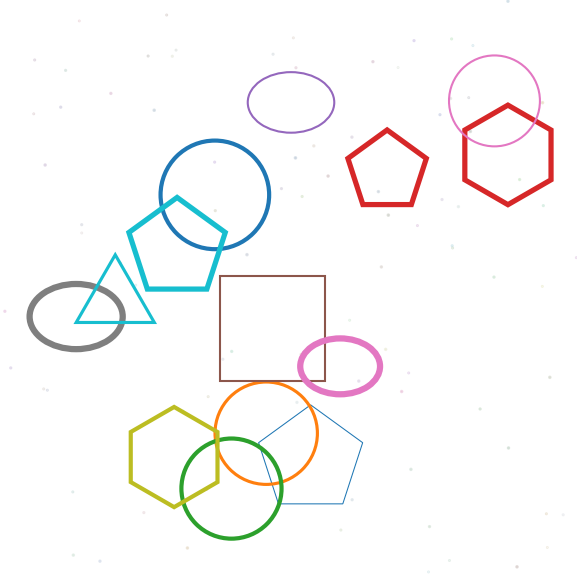[{"shape": "pentagon", "thickness": 0.5, "radius": 0.47, "center": [0.538, 0.203]}, {"shape": "circle", "thickness": 2, "radius": 0.47, "center": [0.372, 0.662]}, {"shape": "circle", "thickness": 1.5, "radius": 0.44, "center": [0.461, 0.249]}, {"shape": "circle", "thickness": 2, "radius": 0.43, "center": [0.401, 0.153]}, {"shape": "hexagon", "thickness": 2.5, "radius": 0.43, "center": [0.88, 0.731]}, {"shape": "pentagon", "thickness": 2.5, "radius": 0.36, "center": [0.67, 0.703]}, {"shape": "oval", "thickness": 1, "radius": 0.37, "center": [0.504, 0.822]}, {"shape": "square", "thickness": 1, "radius": 0.46, "center": [0.472, 0.43]}, {"shape": "circle", "thickness": 1, "radius": 0.39, "center": [0.856, 0.824]}, {"shape": "oval", "thickness": 3, "radius": 0.35, "center": [0.589, 0.365]}, {"shape": "oval", "thickness": 3, "radius": 0.4, "center": [0.132, 0.451]}, {"shape": "hexagon", "thickness": 2, "radius": 0.43, "center": [0.302, 0.208]}, {"shape": "triangle", "thickness": 1.5, "radius": 0.39, "center": [0.2, 0.48]}, {"shape": "pentagon", "thickness": 2.5, "radius": 0.44, "center": [0.307, 0.57]}]